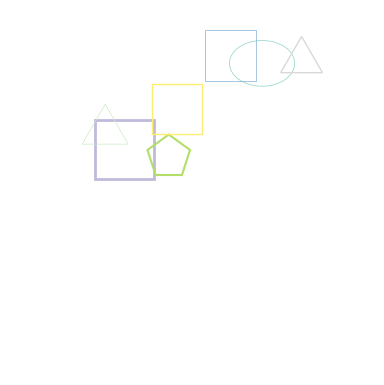[{"shape": "oval", "thickness": 0.5, "radius": 0.42, "center": [0.681, 0.835]}, {"shape": "square", "thickness": 2, "radius": 0.38, "center": [0.322, 0.613]}, {"shape": "square", "thickness": 0.5, "radius": 0.33, "center": [0.599, 0.857]}, {"shape": "pentagon", "thickness": 1.5, "radius": 0.29, "center": [0.438, 0.592]}, {"shape": "triangle", "thickness": 1, "radius": 0.31, "center": [0.783, 0.843]}, {"shape": "triangle", "thickness": 0.5, "radius": 0.35, "center": [0.273, 0.66]}, {"shape": "square", "thickness": 1, "radius": 0.33, "center": [0.459, 0.716]}]